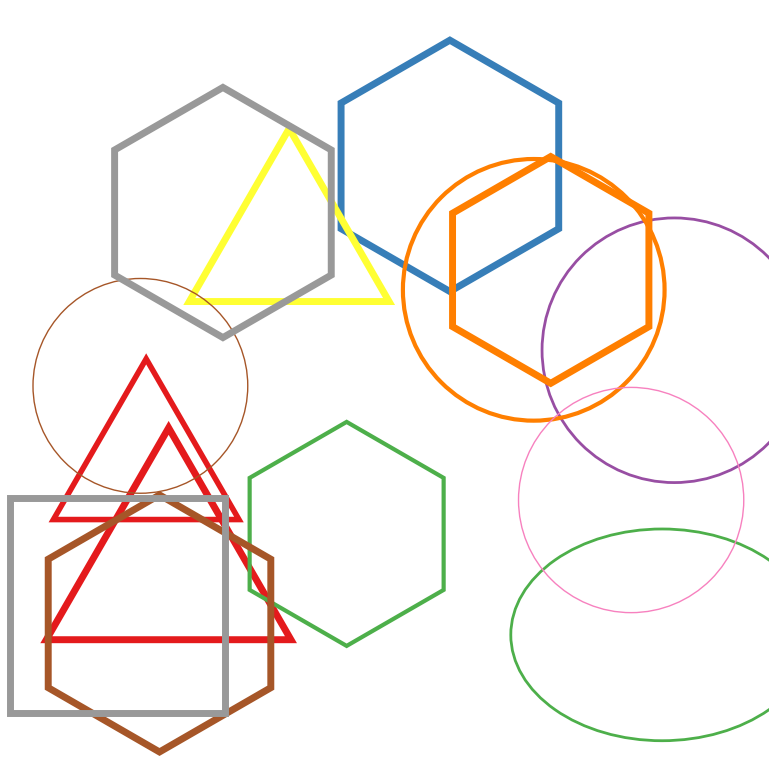[{"shape": "triangle", "thickness": 2, "radius": 0.7, "center": [0.19, 0.395]}, {"shape": "triangle", "thickness": 2.5, "radius": 0.92, "center": [0.219, 0.261]}, {"shape": "hexagon", "thickness": 2.5, "radius": 0.82, "center": [0.584, 0.785]}, {"shape": "hexagon", "thickness": 1.5, "radius": 0.73, "center": [0.45, 0.307]}, {"shape": "oval", "thickness": 1, "radius": 0.98, "center": [0.86, 0.176]}, {"shape": "circle", "thickness": 1, "radius": 0.86, "center": [0.876, 0.545]}, {"shape": "circle", "thickness": 1.5, "radius": 0.85, "center": [0.693, 0.624]}, {"shape": "hexagon", "thickness": 2.5, "radius": 0.74, "center": [0.715, 0.649]}, {"shape": "triangle", "thickness": 2.5, "radius": 0.75, "center": [0.376, 0.683]}, {"shape": "hexagon", "thickness": 2.5, "radius": 0.83, "center": [0.207, 0.19]}, {"shape": "circle", "thickness": 0.5, "radius": 0.7, "center": [0.182, 0.499]}, {"shape": "circle", "thickness": 0.5, "radius": 0.73, "center": [0.82, 0.351]}, {"shape": "square", "thickness": 2.5, "radius": 0.7, "center": [0.152, 0.213]}, {"shape": "hexagon", "thickness": 2.5, "radius": 0.81, "center": [0.29, 0.724]}]